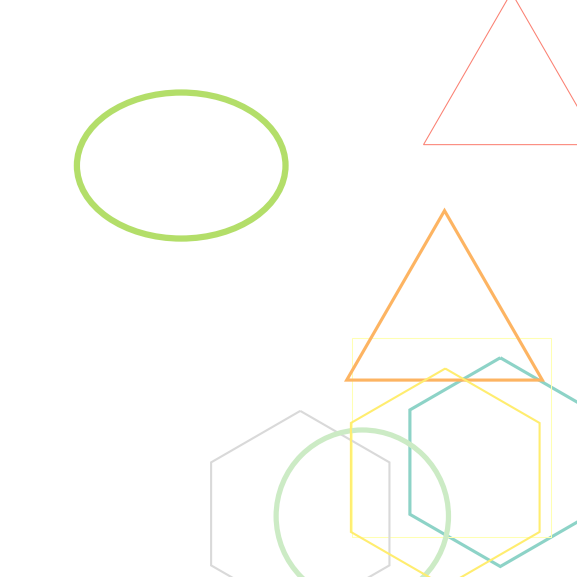[{"shape": "hexagon", "thickness": 1.5, "radius": 0.9, "center": [0.866, 0.199]}, {"shape": "square", "thickness": 0.5, "radius": 0.86, "center": [0.781, 0.242]}, {"shape": "triangle", "thickness": 0.5, "radius": 0.88, "center": [0.886, 0.837]}, {"shape": "triangle", "thickness": 1.5, "radius": 0.98, "center": [0.77, 0.439]}, {"shape": "oval", "thickness": 3, "radius": 0.9, "center": [0.314, 0.712]}, {"shape": "hexagon", "thickness": 1, "radius": 0.89, "center": [0.52, 0.109]}, {"shape": "circle", "thickness": 2.5, "radius": 0.75, "center": [0.627, 0.105]}, {"shape": "hexagon", "thickness": 1, "radius": 0.94, "center": [0.771, 0.172]}]